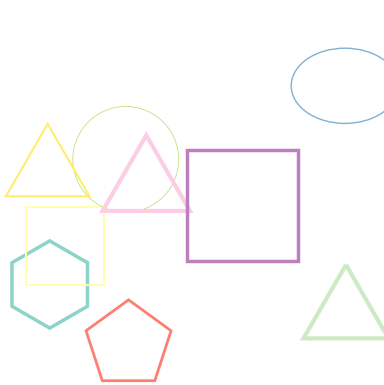[{"shape": "hexagon", "thickness": 2.5, "radius": 0.57, "center": [0.129, 0.261]}, {"shape": "square", "thickness": 1.5, "radius": 0.5, "center": [0.169, 0.362]}, {"shape": "pentagon", "thickness": 2, "radius": 0.58, "center": [0.334, 0.105]}, {"shape": "oval", "thickness": 1, "radius": 0.7, "center": [0.896, 0.777]}, {"shape": "circle", "thickness": 0.5, "radius": 0.69, "center": [0.327, 0.586]}, {"shape": "triangle", "thickness": 3, "radius": 0.65, "center": [0.38, 0.518]}, {"shape": "square", "thickness": 2.5, "radius": 0.72, "center": [0.631, 0.466]}, {"shape": "triangle", "thickness": 3, "radius": 0.64, "center": [0.899, 0.185]}, {"shape": "triangle", "thickness": 1.5, "radius": 0.63, "center": [0.124, 0.553]}]